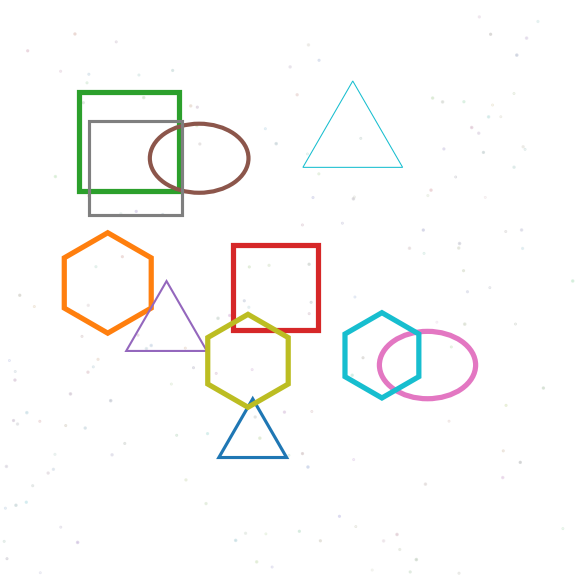[{"shape": "triangle", "thickness": 1.5, "radius": 0.34, "center": [0.438, 0.241]}, {"shape": "hexagon", "thickness": 2.5, "radius": 0.43, "center": [0.187, 0.509]}, {"shape": "square", "thickness": 2.5, "radius": 0.43, "center": [0.223, 0.754]}, {"shape": "square", "thickness": 2.5, "radius": 0.37, "center": [0.477, 0.501]}, {"shape": "triangle", "thickness": 1, "radius": 0.4, "center": [0.288, 0.432]}, {"shape": "oval", "thickness": 2, "radius": 0.43, "center": [0.345, 0.725]}, {"shape": "oval", "thickness": 2.5, "radius": 0.42, "center": [0.74, 0.367]}, {"shape": "square", "thickness": 1.5, "radius": 0.4, "center": [0.234, 0.708]}, {"shape": "hexagon", "thickness": 2.5, "radius": 0.4, "center": [0.429, 0.374]}, {"shape": "hexagon", "thickness": 2.5, "radius": 0.37, "center": [0.661, 0.384]}, {"shape": "triangle", "thickness": 0.5, "radius": 0.5, "center": [0.611, 0.759]}]